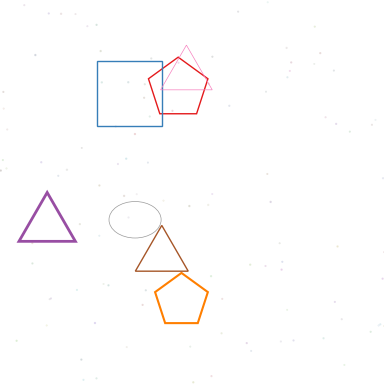[{"shape": "pentagon", "thickness": 1, "radius": 0.41, "center": [0.463, 0.77]}, {"shape": "square", "thickness": 1, "radius": 0.42, "center": [0.337, 0.757]}, {"shape": "triangle", "thickness": 2, "radius": 0.42, "center": [0.123, 0.415]}, {"shape": "pentagon", "thickness": 1.5, "radius": 0.36, "center": [0.471, 0.219]}, {"shape": "triangle", "thickness": 1, "radius": 0.4, "center": [0.42, 0.335]}, {"shape": "triangle", "thickness": 0.5, "radius": 0.39, "center": [0.484, 0.805]}, {"shape": "oval", "thickness": 0.5, "radius": 0.34, "center": [0.351, 0.429]}]